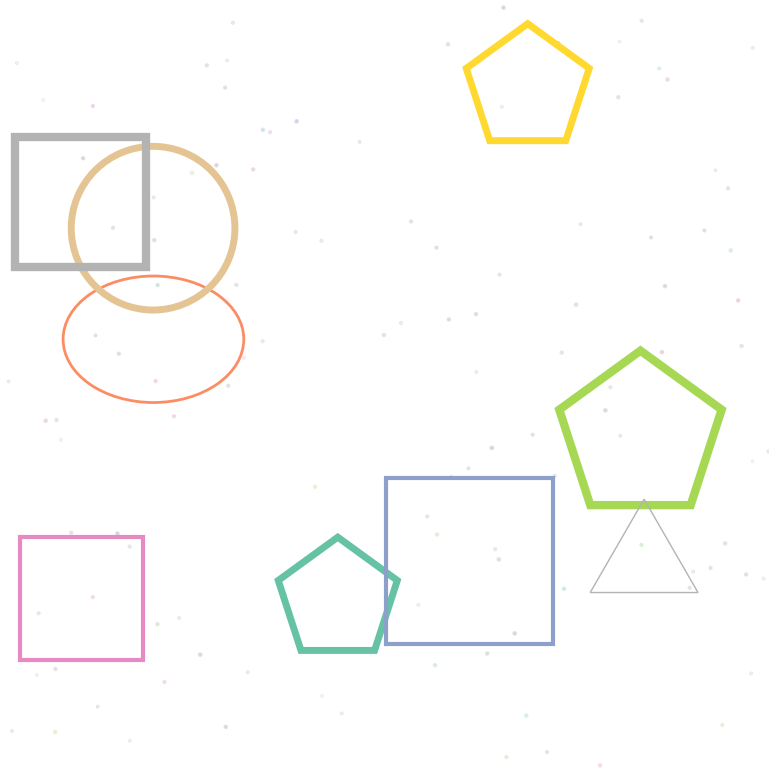[{"shape": "pentagon", "thickness": 2.5, "radius": 0.41, "center": [0.439, 0.221]}, {"shape": "oval", "thickness": 1, "radius": 0.59, "center": [0.199, 0.559]}, {"shape": "square", "thickness": 1.5, "radius": 0.54, "center": [0.61, 0.272]}, {"shape": "square", "thickness": 1.5, "radius": 0.4, "center": [0.106, 0.223]}, {"shape": "pentagon", "thickness": 3, "radius": 0.55, "center": [0.832, 0.434]}, {"shape": "pentagon", "thickness": 2.5, "radius": 0.42, "center": [0.685, 0.885]}, {"shape": "circle", "thickness": 2.5, "radius": 0.53, "center": [0.199, 0.704]}, {"shape": "square", "thickness": 3, "radius": 0.42, "center": [0.105, 0.737]}, {"shape": "triangle", "thickness": 0.5, "radius": 0.4, "center": [0.837, 0.271]}]